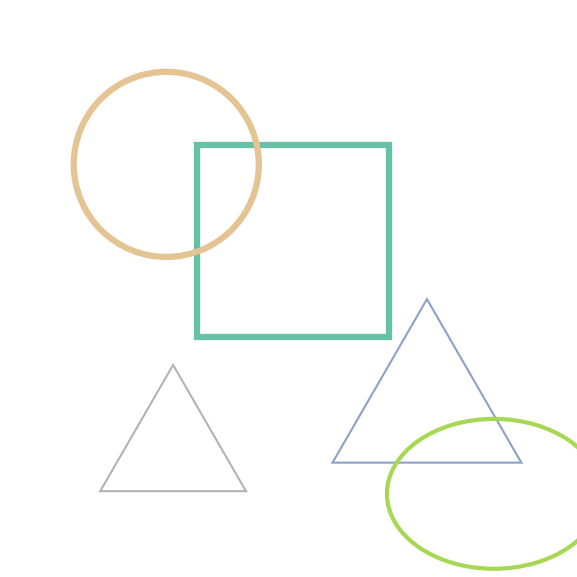[{"shape": "square", "thickness": 3, "radius": 0.83, "center": [0.508, 0.582]}, {"shape": "triangle", "thickness": 1, "radius": 0.94, "center": [0.739, 0.292]}, {"shape": "oval", "thickness": 2, "radius": 0.93, "center": [0.855, 0.144]}, {"shape": "circle", "thickness": 3, "radius": 0.8, "center": [0.288, 0.714]}, {"shape": "triangle", "thickness": 1, "radius": 0.73, "center": [0.3, 0.221]}]